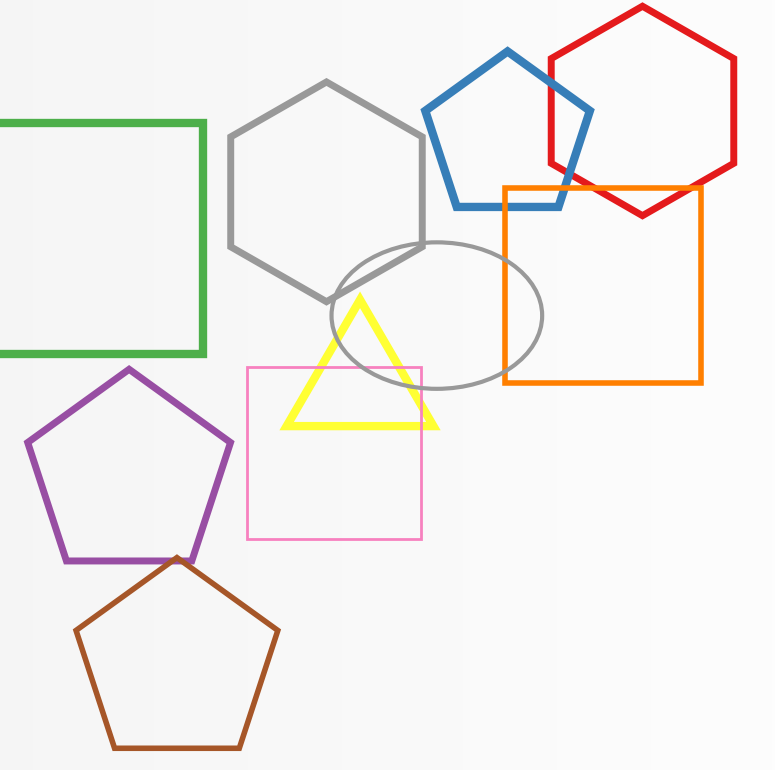[{"shape": "hexagon", "thickness": 2.5, "radius": 0.68, "center": [0.829, 0.856]}, {"shape": "pentagon", "thickness": 3, "radius": 0.56, "center": [0.655, 0.822]}, {"shape": "square", "thickness": 3, "radius": 0.75, "center": [0.112, 0.69]}, {"shape": "pentagon", "thickness": 2.5, "radius": 0.69, "center": [0.167, 0.383]}, {"shape": "square", "thickness": 2, "radius": 0.63, "center": [0.778, 0.629]}, {"shape": "triangle", "thickness": 3, "radius": 0.55, "center": [0.465, 0.501]}, {"shape": "pentagon", "thickness": 2, "radius": 0.68, "center": [0.228, 0.139]}, {"shape": "square", "thickness": 1, "radius": 0.56, "center": [0.431, 0.412]}, {"shape": "oval", "thickness": 1.5, "radius": 0.68, "center": [0.564, 0.59]}, {"shape": "hexagon", "thickness": 2.5, "radius": 0.71, "center": [0.421, 0.751]}]